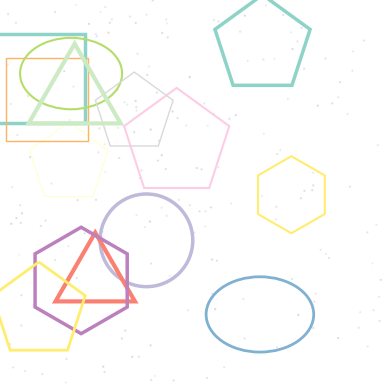[{"shape": "square", "thickness": 2.5, "radius": 0.58, "center": [0.105, 0.797]}, {"shape": "pentagon", "thickness": 2.5, "radius": 0.65, "center": [0.682, 0.883]}, {"shape": "pentagon", "thickness": 0.5, "radius": 0.53, "center": [0.179, 0.576]}, {"shape": "circle", "thickness": 2.5, "radius": 0.6, "center": [0.38, 0.376]}, {"shape": "triangle", "thickness": 3, "radius": 0.6, "center": [0.247, 0.277]}, {"shape": "oval", "thickness": 2, "radius": 0.7, "center": [0.675, 0.183]}, {"shape": "square", "thickness": 1, "radius": 0.53, "center": [0.123, 0.741]}, {"shape": "oval", "thickness": 1.5, "radius": 0.66, "center": [0.185, 0.809]}, {"shape": "pentagon", "thickness": 1.5, "radius": 0.72, "center": [0.459, 0.628]}, {"shape": "pentagon", "thickness": 1, "radius": 0.53, "center": [0.349, 0.707]}, {"shape": "hexagon", "thickness": 2.5, "radius": 0.69, "center": [0.211, 0.272]}, {"shape": "triangle", "thickness": 3, "radius": 0.69, "center": [0.194, 0.748]}, {"shape": "hexagon", "thickness": 1.5, "radius": 0.5, "center": [0.757, 0.494]}, {"shape": "pentagon", "thickness": 2, "radius": 0.63, "center": [0.101, 0.193]}]